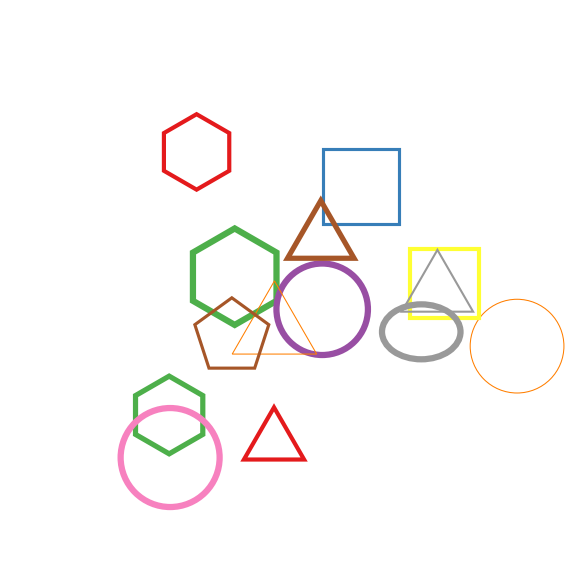[{"shape": "triangle", "thickness": 2, "radius": 0.3, "center": [0.474, 0.234]}, {"shape": "hexagon", "thickness": 2, "radius": 0.33, "center": [0.34, 0.736]}, {"shape": "square", "thickness": 1.5, "radius": 0.33, "center": [0.625, 0.676]}, {"shape": "hexagon", "thickness": 3, "radius": 0.42, "center": [0.406, 0.52]}, {"shape": "hexagon", "thickness": 2.5, "radius": 0.34, "center": [0.293, 0.281]}, {"shape": "circle", "thickness": 3, "radius": 0.4, "center": [0.558, 0.464]}, {"shape": "triangle", "thickness": 0.5, "radius": 0.42, "center": [0.475, 0.428]}, {"shape": "circle", "thickness": 0.5, "radius": 0.41, "center": [0.895, 0.4]}, {"shape": "square", "thickness": 2, "radius": 0.3, "center": [0.769, 0.508]}, {"shape": "triangle", "thickness": 2.5, "radius": 0.33, "center": [0.555, 0.585]}, {"shape": "pentagon", "thickness": 1.5, "radius": 0.34, "center": [0.401, 0.416]}, {"shape": "circle", "thickness": 3, "radius": 0.43, "center": [0.295, 0.207]}, {"shape": "triangle", "thickness": 1, "radius": 0.36, "center": [0.757, 0.495]}, {"shape": "oval", "thickness": 3, "radius": 0.34, "center": [0.729, 0.425]}]